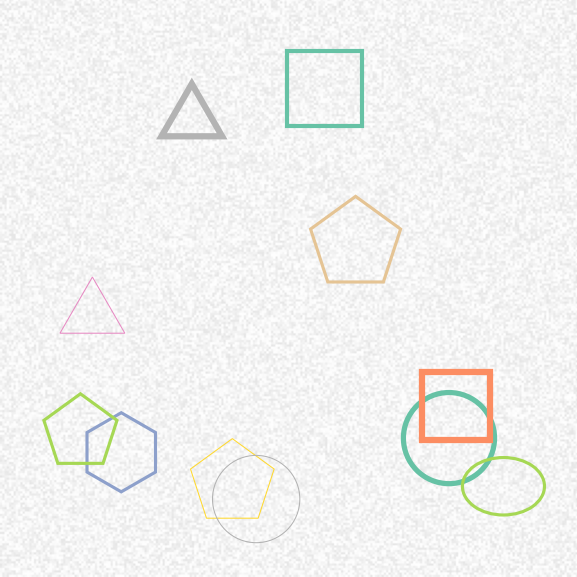[{"shape": "circle", "thickness": 2.5, "radius": 0.39, "center": [0.777, 0.241]}, {"shape": "square", "thickness": 2, "radius": 0.32, "center": [0.563, 0.846]}, {"shape": "square", "thickness": 3, "radius": 0.3, "center": [0.789, 0.296]}, {"shape": "hexagon", "thickness": 1.5, "radius": 0.34, "center": [0.21, 0.216]}, {"shape": "triangle", "thickness": 0.5, "radius": 0.32, "center": [0.16, 0.455]}, {"shape": "oval", "thickness": 1.5, "radius": 0.36, "center": [0.872, 0.157]}, {"shape": "pentagon", "thickness": 1.5, "radius": 0.33, "center": [0.139, 0.251]}, {"shape": "pentagon", "thickness": 0.5, "radius": 0.38, "center": [0.402, 0.163]}, {"shape": "pentagon", "thickness": 1.5, "radius": 0.41, "center": [0.616, 0.577]}, {"shape": "triangle", "thickness": 3, "radius": 0.3, "center": [0.332, 0.793]}, {"shape": "circle", "thickness": 0.5, "radius": 0.38, "center": [0.444, 0.135]}]